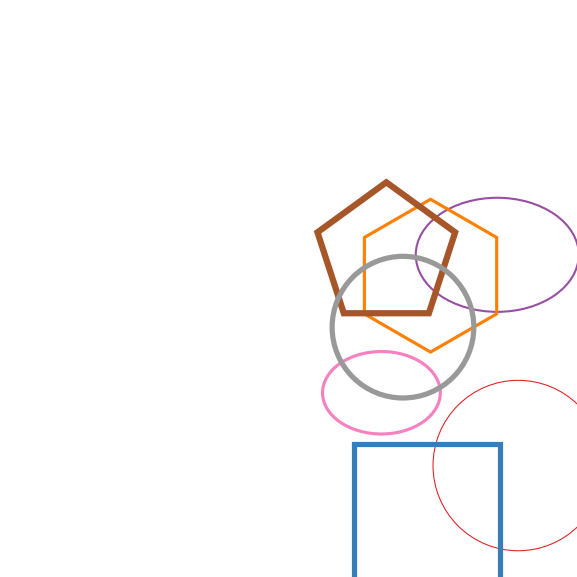[{"shape": "circle", "thickness": 0.5, "radius": 0.74, "center": [0.897, 0.193]}, {"shape": "square", "thickness": 2.5, "radius": 0.63, "center": [0.739, 0.105]}, {"shape": "oval", "thickness": 1, "radius": 0.71, "center": [0.861, 0.558]}, {"shape": "hexagon", "thickness": 1.5, "radius": 0.66, "center": [0.746, 0.522]}, {"shape": "pentagon", "thickness": 3, "radius": 0.63, "center": [0.669, 0.558]}, {"shape": "oval", "thickness": 1.5, "radius": 0.51, "center": [0.66, 0.319]}, {"shape": "circle", "thickness": 2.5, "radius": 0.61, "center": [0.698, 0.433]}]